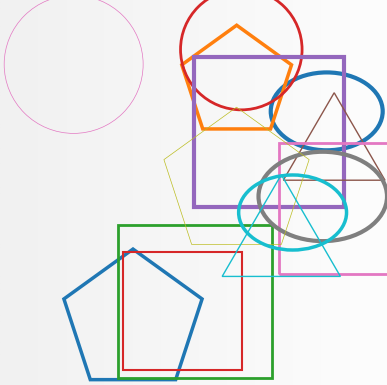[{"shape": "pentagon", "thickness": 2.5, "radius": 0.94, "center": [0.343, 0.166]}, {"shape": "oval", "thickness": 3, "radius": 0.72, "center": [0.843, 0.711]}, {"shape": "pentagon", "thickness": 2.5, "radius": 0.74, "center": [0.611, 0.786]}, {"shape": "square", "thickness": 2, "radius": 0.99, "center": [0.504, 0.217]}, {"shape": "square", "thickness": 1.5, "radius": 0.77, "center": [0.472, 0.192]}, {"shape": "circle", "thickness": 2, "radius": 0.78, "center": [0.623, 0.872]}, {"shape": "square", "thickness": 3, "radius": 0.97, "center": [0.694, 0.658]}, {"shape": "triangle", "thickness": 1, "radius": 0.76, "center": [0.862, 0.608]}, {"shape": "square", "thickness": 2, "radius": 0.85, "center": [0.889, 0.459]}, {"shape": "circle", "thickness": 0.5, "radius": 0.9, "center": [0.19, 0.833]}, {"shape": "oval", "thickness": 3, "radius": 0.83, "center": [0.833, 0.49]}, {"shape": "pentagon", "thickness": 0.5, "radius": 0.98, "center": [0.61, 0.525]}, {"shape": "oval", "thickness": 2.5, "radius": 0.7, "center": [0.755, 0.448]}, {"shape": "triangle", "thickness": 1, "radius": 0.88, "center": [0.726, 0.37]}]